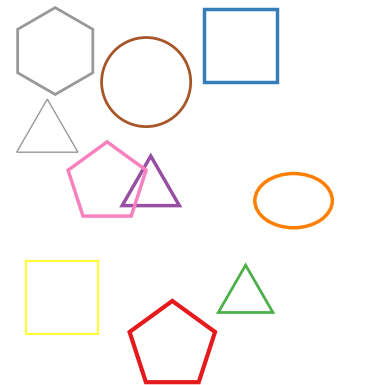[{"shape": "pentagon", "thickness": 3, "radius": 0.58, "center": [0.448, 0.102]}, {"shape": "square", "thickness": 2.5, "radius": 0.47, "center": [0.625, 0.882]}, {"shape": "triangle", "thickness": 2, "radius": 0.41, "center": [0.638, 0.229]}, {"shape": "triangle", "thickness": 2.5, "radius": 0.43, "center": [0.392, 0.509]}, {"shape": "oval", "thickness": 2.5, "radius": 0.5, "center": [0.763, 0.479]}, {"shape": "square", "thickness": 1.5, "radius": 0.47, "center": [0.16, 0.227]}, {"shape": "circle", "thickness": 2, "radius": 0.58, "center": [0.38, 0.787]}, {"shape": "pentagon", "thickness": 2.5, "radius": 0.53, "center": [0.278, 0.525]}, {"shape": "triangle", "thickness": 1, "radius": 0.46, "center": [0.123, 0.651]}, {"shape": "hexagon", "thickness": 2, "radius": 0.56, "center": [0.143, 0.867]}]